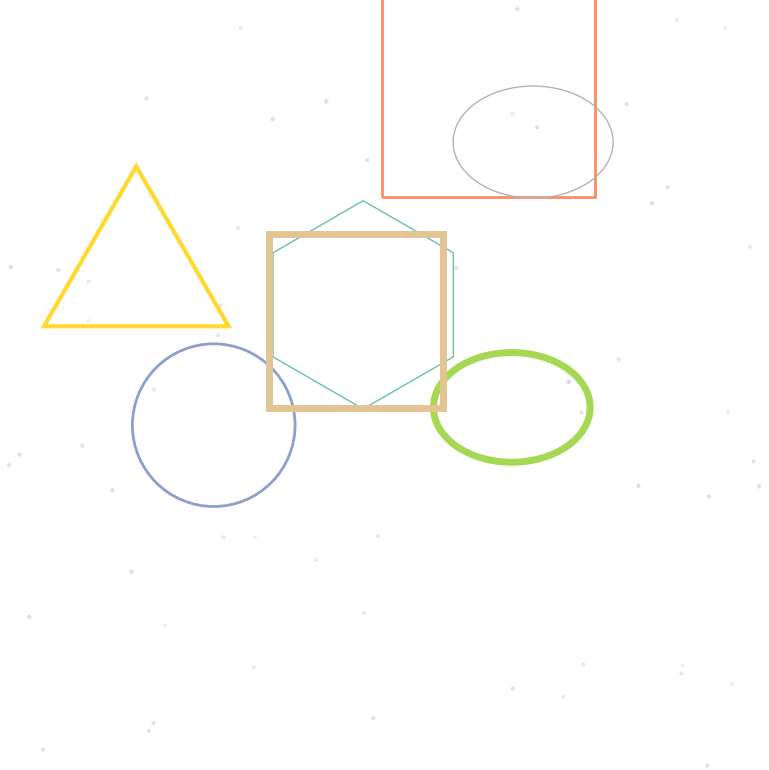[{"shape": "hexagon", "thickness": 0.5, "radius": 0.68, "center": [0.472, 0.604]}, {"shape": "square", "thickness": 1, "radius": 0.69, "center": [0.635, 0.883]}, {"shape": "circle", "thickness": 1, "radius": 0.53, "center": [0.278, 0.448]}, {"shape": "oval", "thickness": 2.5, "radius": 0.51, "center": [0.665, 0.471]}, {"shape": "triangle", "thickness": 1.5, "radius": 0.69, "center": [0.177, 0.645]}, {"shape": "square", "thickness": 2.5, "radius": 0.57, "center": [0.462, 0.583]}, {"shape": "oval", "thickness": 0.5, "radius": 0.52, "center": [0.692, 0.816]}]